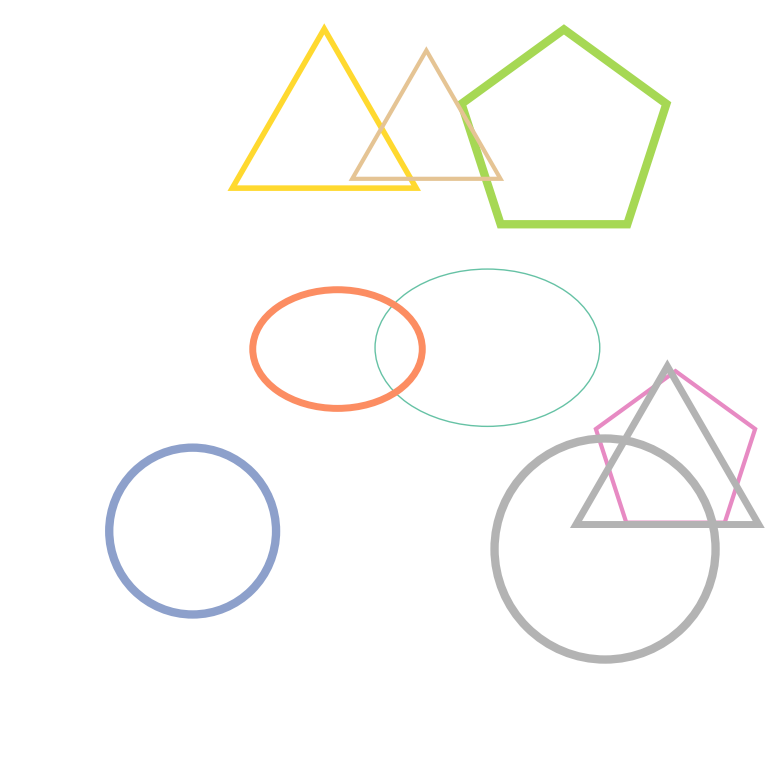[{"shape": "oval", "thickness": 0.5, "radius": 0.73, "center": [0.633, 0.548]}, {"shape": "oval", "thickness": 2.5, "radius": 0.55, "center": [0.438, 0.547]}, {"shape": "circle", "thickness": 3, "radius": 0.54, "center": [0.25, 0.31]}, {"shape": "pentagon", "thickness": 1.5, "radius": 0.54, "center": [0.877, 0.409]}, {"shape": "pentagon", "thickness": 3, "radius": 0.7, "center": [0.732, 0.822]}, {"shape": "triangle", "thickness": 2, "radius": 0.69, "center": [0.421, 0.825]}, {"shape": "triangle", "thickness": 1.5, "radius": 0.56, "center": [0.554, 0.823]}, {"shape": "triangle", "thickness": 2.5, "radius": 0.69, "center": [0.867, 0.387]}, {"shape": "circle", "thickness": 3, "radius": 0.72, "center": [0.786, 0.287]}]